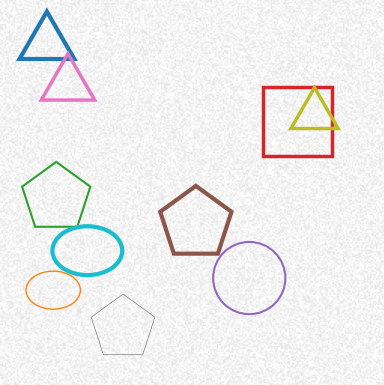[{"shape": "triangle", "thickness": 3, "radius": 0.41, "center": [0.122, 0.888]}, {"shape": "oval", "thickness": 1, "radius": 0.35, "center": [0.138, 0.246]}, {"shape": "pentagon", "thickness": 1.5, "radius": 0.47, "center": [0.146, 0.486]}, {"shape": "square", "thickness": 2.5, "radius": 0.45, "center": [0.773, 0.685]}, {"shape": "circle", "thickness": 1.5, "radius": 0.47, "center": [0.647, 0.278]}, {"shape": "pentagon", "thickness": 3, "radius": 0.49, "center": [0.509, 0.42]}, {"shape": "triangle", "thickness": 2.5, "radius": 0.4, "center": [0.177, 0.78]}, {"shape": "pentagon", "thickness": 0.5, "radius": 0.43, "center": [0.32, 0.149]}, {"shape": "triangle", "thickness": 2.5, "radius": 0.35, "center": [0.817, 0.702]}, {"shape": "oval", "thickness": 3, "radius": 0.45, "center": [0.227, 0.349]}]